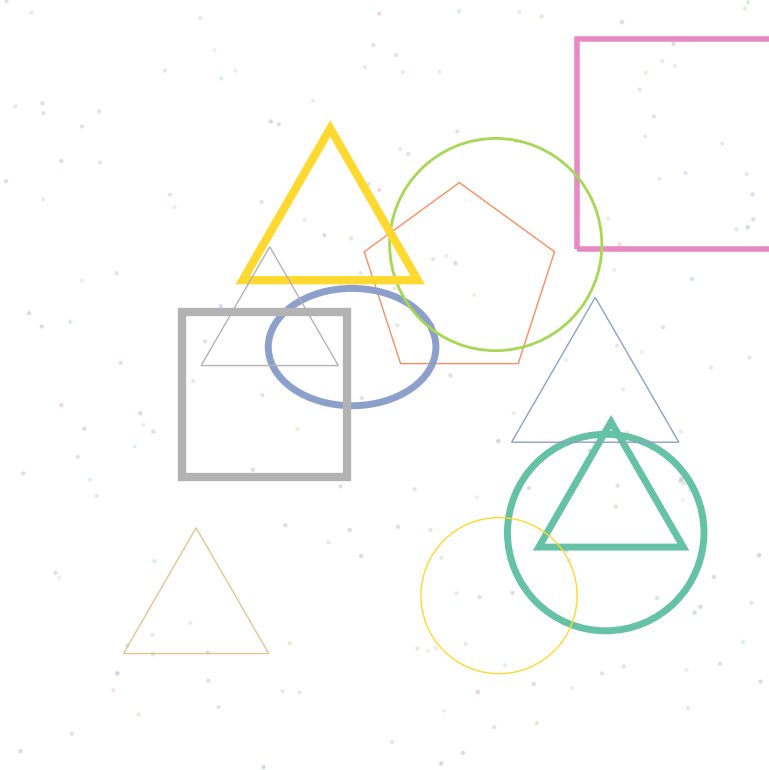[{"shape": "circle", "thickness": 2.5, "radius": 0.64, "center": [0.787, 0.308]}, {"shape": "triangle", "thickness": 2.5, "radius": 0.54, "center": [0.794, 0.344]}, {"shape": "pentagon", "thickness": 0.5, "radius": 0.65, "center": [0.597, 0.633]}, {"shape": "triangle", "thickness": 0.5, "radius": 0.63, "center": [0.773, 0.488]}, {"shape": "oval", "thickness": 2.5, "radius": 0.54, "center": [0.457, 0.549]}, {"shape": "square", "thickness": 2, "radius": 0.68, "center": [0.886, 0.813]}, {"shape": "circle", "thickness": 1, "radius": 0.69, "center": [0.644, 0.682]}, {"shape": "triangle", "thickness": 3, "radius": 0.66, "center": [0.429, 0.702]}, {"shape": "circle", "thickness": 0.5, "radius": 0.51, "center": [0.648, 0.226]}, {"shape": "triangle", "thickness": 0.5, "radius": 0.54, "center": [0.255, 0.206]}, {"shape": "triangle", "thickness": 0.5, "radius": 0.51, "center": [0.35, 0.577]}, {"shape": "square", "thickness": 3, "radius": 0.54, "center": [0.343, 0.488]}]